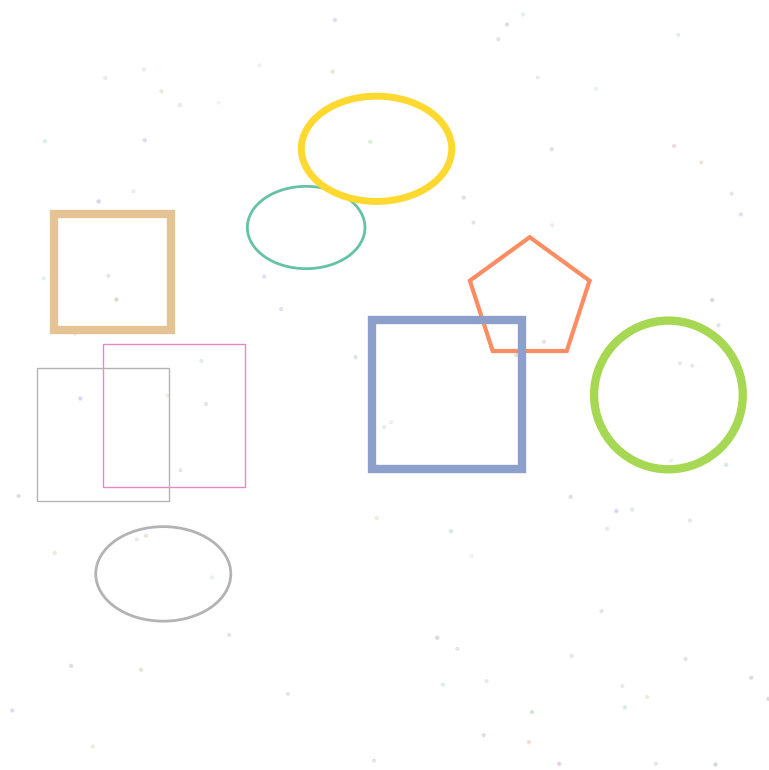[{"shape": "oval", "thickness": 1, "radius": 0.38, "center": [0.398, 0.705]}, {"shape": "pentagon", "thickness": 1.5, "radius": 0.41, "center": [0.688, 0.61]}, {"shape": "square", "thickness": 3, "radius": 0.48, "center": [0.581, 0.488]}, {"shape": "square", "thickness": 0.5, "radius": 0.46, "center": [0.226, 0.46]}, {"shape": "circle", "thickness": 3, "radius": 0.48, "center": [0.868, 0.487]}, {"shape": "oval", "thickness": 2.5, "radius": 0.49, "center": [0.489, 0.807]}, {"shape": "square", "thickness": 3, "radius": 0.38, "center": [0.146, 0.647]}, {"shape": "square", "thickness": 0.5, "radius": 0.43, "center": [0.134, 0.436]}, {"shape": "oval", "thickness": 1, "radius": 0.44, "center": [0.212, 0.255]}]